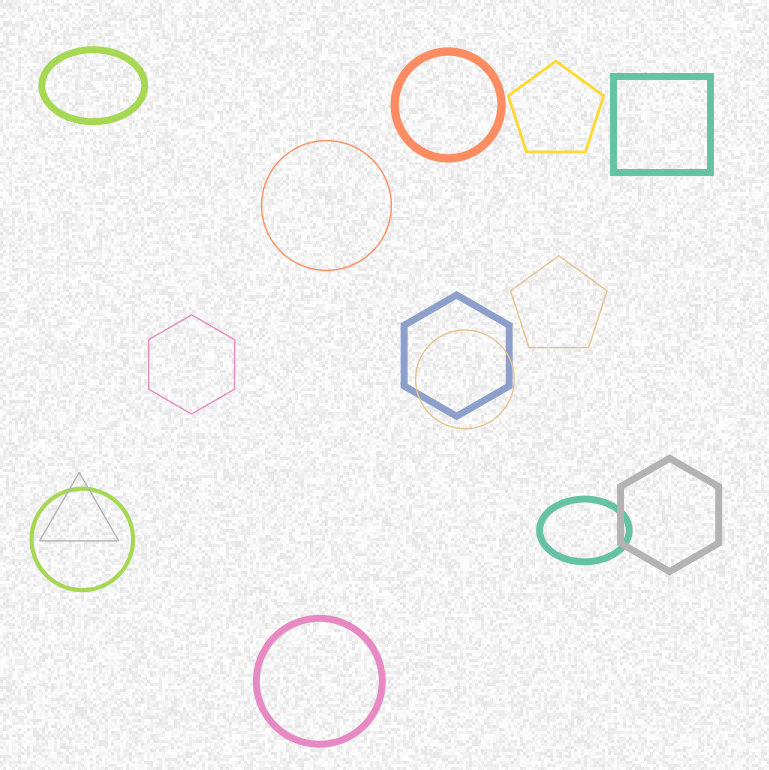[{"shape": "square", "thickness": 2.5, "radius": 0.31, "center": [0.859, 0.839]}, {"shape": "oval", "thickness": 2.5, "radius": 0.29, "center": [0.759, 0.311]}, {"shape": "circle", "thickness": 0.5, "radius": 0.42, "center": [0.424, 0.733]}, {"shape": "circle", "thickness": 3, "radius": 0.35, "center": [0.582, 0.864]}, {"shape": "hexagon", "thickness": 2.5, "radius": 0.39, "center": [0.593, 0.538]}, {"shape": "circle", "thickness": 2.5, "radius": 0.41, "center": [0.415, 0.115]}, {"shape": "hexagon", "thickness": 0.5, "radius": 0.32, "center": [0.249, 0.527]}, {"shape": "circle", "thickness": 1.5, "radius": 0.33, "center": [0.107, 0.299]}, {"shape": "oval", "thickness": 2.5, "radius": 0.33, "center": [0.121, 0.889]}, {"shape": "pentagon", "thickness": 1, "radius": 0.33, "center": [0.722, 0.855]}, {"shape": "pentagon", "thickness": 0.5, "radius": 0.33, "center": [0.726, 0.602]}, {"shape": "circle", "thickness": 0.5, "radius": 0.32, "center": [0.604, 0.507]}, {"shape": "hexagon", "thickness": 2.5, "radius": 0.37, "center": [0.87, 0.331]}, {"shape": "triangle", "thickness": 0.5, "radius": 0.3, "center": [0.103, 0.327]}]